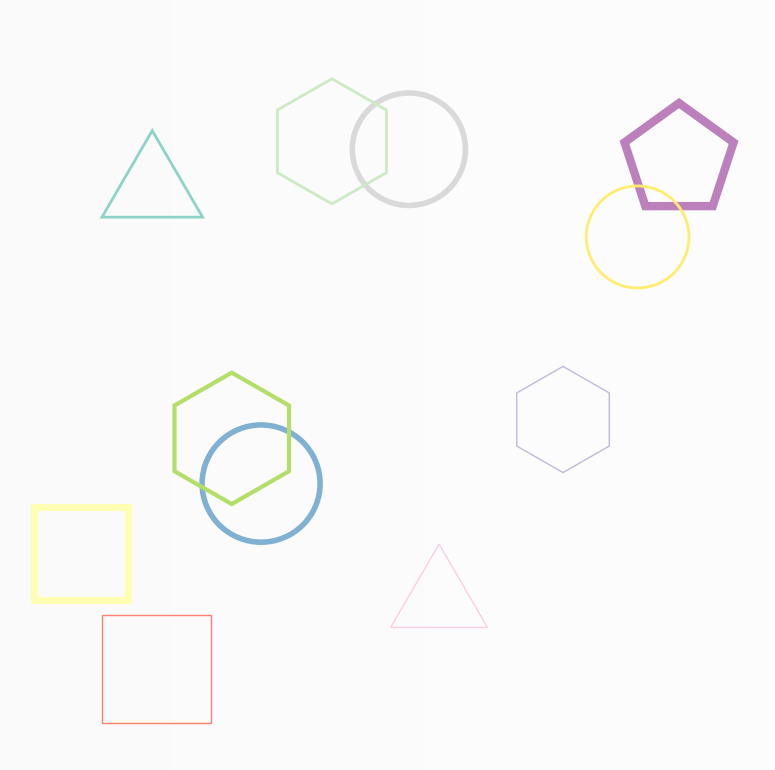[{"shape": "triangle", "thickness": 1, "radius": 0.37, "center": [0.196, 0.755]}, {"shape": "square", "thickness": 2.5, "radius": 0.3, "center": [0.105, 0.282]}, {"shape": "hexagon", "thickness": 0.5, "radius": 0.34, "center": [0.726, 0.455]}, {"shape": "square", "thickness": 0.5, "radius": 0.35, "center": [0.202, 0.131]}, {"shape": "circle", "thickness": 2, "radius": 0.38, "center": [0.337, 0.372]}, {"shape": "hexagon", "thickness": 1.5, "radius": 0.43, "center": [0.299, 0.431]}, {"shape": "triangle", "thickness": 0.5, "radius": 0.36, "center": [0.567, 0.221]}, {"shape": "circle", "thickness": 2, "radius": 0.37, "center": [0.528, 0.806]}, {"shape": "pentagon", "thickness": 3, "radius": 0.37, "center": [0.876, 0.792]}, {"shape": "hexagon", "thickness": 1, "radius": 0.41, "center": [0.428, 0.816]}, {"shape": "circle", "thickness": 1, "radius": 0.33, "center": [0.823, 0.692]}]